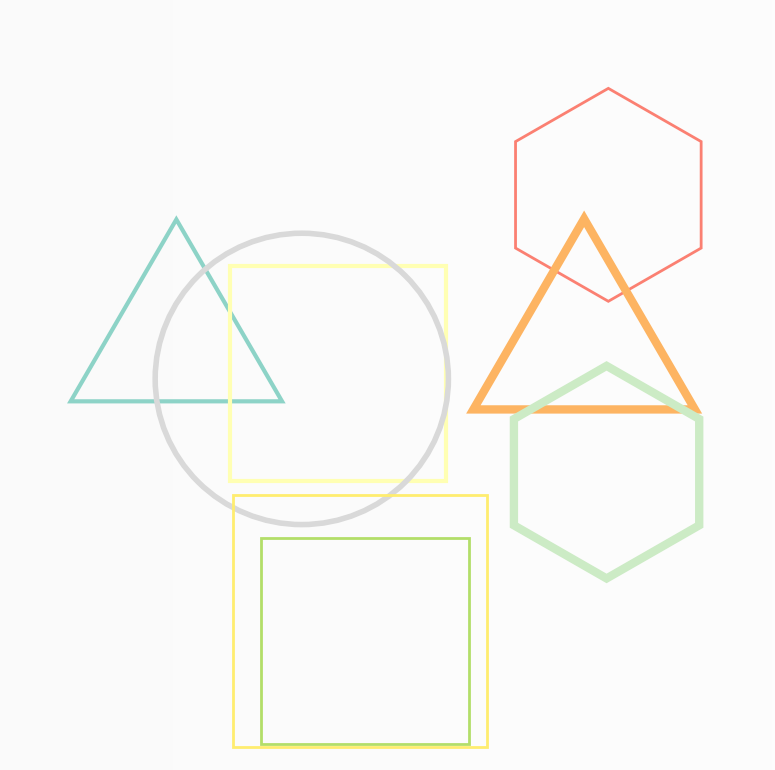[{"shape": "triangle", "thickness": 1.5, "radius": 0.79, "center": [0.228, 0.558]}, {"shape": "square", "thickness": 1.5, "radius": 0.7, "center": [0.436, 0.515]}, {"shape": "hexagon", "thickness": 1, "radius": 0.69, "center": [0.785, 0.747]}, {"shape": "triangle", "thickness": 3, "radius": 0.83, "center": [0.754, 0.551]}, {"shape": "square", "thickness": 1, "radius": 0.67, "center": [0.471, 0.168]}, {"shape": "circle", "thickness": 2, "radius": 0.95, "center": [0.389, 0.508]}, {"shape": "hexagon", "thickness": 3, "radius": 0.69, "center": [0.783, 0.387]}, {"shape": "square", "thickness": 1, "radius": 0.82, "center": [0.464, 0.194]}]